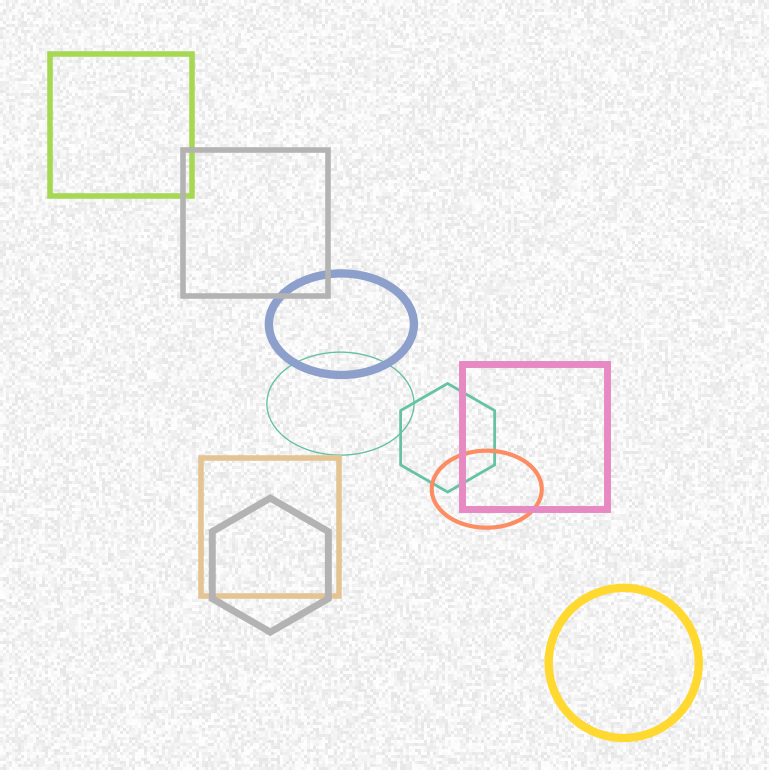[{"shape": "oval", "thickness": 0.5, "radius": 0.48, "center": [0.442, 0.476]}, {"shape": "hexagon", "thickness": 1, "radius": 0.35, "center": [0.581, 0.431]}, {"shape": "oval", "thickness": 1.5, "radius": 0.36, "center": [0.632, 0.365]}, {"shape": "oval", "thickness": 3, "radius": 0.47, "center": [0.443, 0.579]}, {"shape": "square", "thickness": 2.5, "radius": 0.47, "center": [0.694, 0.434]}, {"shape": "square", "thickness": 2, "radius": 0.46, "center": [0.157, 0.838]}, {"shape": "circle", "thickness": 3, "radius": 0.49, "center": [0.81, 0.139]}, {"shape": "square", "thickness": 2, "radius": 0.45, "center": [0.35, 0.315]}, {"shape": "hexagon", "thickness": 2.5, "radius": 0.44, "center": [0.351, 0.266]}, {"shape": "square", "thickness": 2, "radius": 0.47, "center": [0.332, 0.71]}]